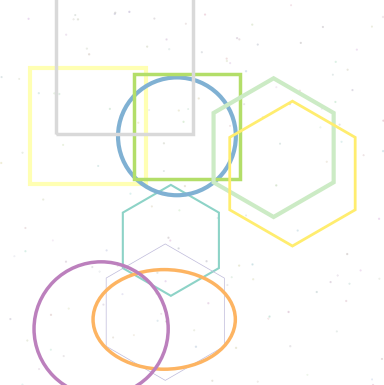[{"shape": "hexagon", "thickness": 1.5, "radius": 0.72, "center": [0.444, 0.376]}, {"shape": "square", "thickness": 3, "radius": 0.75, "center": [0.228, 0.674]}, {"shape": "hexagon", "thickness": 0.5, "radius": 0.89, "center": [0.429, 0.189]}, {"shape": "circle", "thickness": 3, "radius": 0.76, "center": [0.46, 0.646]}, {"shape": "oval", "thickness": 2.5, "radius": 0.92, "center": [0.426, 0.17]}, {"shape": "square", "thickness": 2.5, "radius": 0.68, "center": [0.486, 0.671]}, {"shape": "square", "thickness": 2.5, "radius": 0.89, "center": [0.324, 0.829]}, {"shape": "circle", "thickness": 2.5, "radius": 0.87, "center": [0.263, 0.146]}, {"shape": "hexagon", "thickness": 3, "radius": 0.9, "center": [0.711, 0.617]}, {"shape": "hexagon", "thickness": 2, "radius": 0.94, "center": [0.76, 0.549]}]